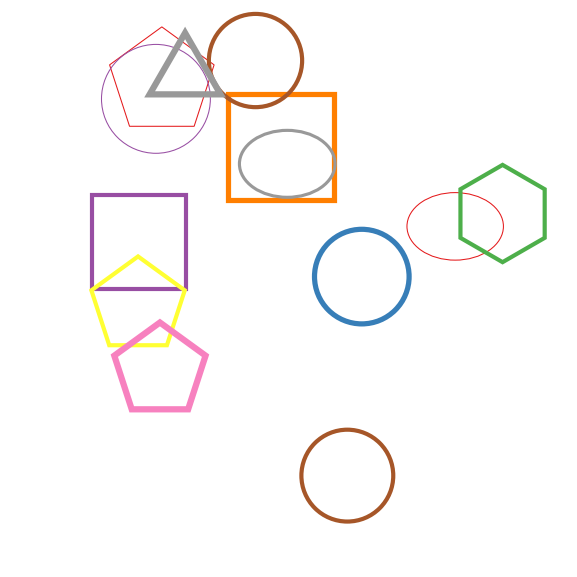[{"shape": "oval", "thickness": 0.5, "radius": 0.42, "center": [0.788, 0.607]}, {"shape": "pentagon", "thickness": 0.5, "radius": 0.48, "center": [0.28, 0.857]}, {"shape": "circle", "thickness": 2.5, "radius": 0.41, "center": [0.627, 0.52]}, {"shape": "hexagon", "thickness": 2, "radius": 0.42, "center": [0.87, 0.629]}, {"shape": "circle", "thickness": 0.5, "radius": 0.47, "center": [0.27, 0.828]}, {"shape": "square", "thickness": 2, "radius": 0.41, "center": [0.24, 0.58]}, {"shape": "square", "thickness": 2.5, "radius": 0.46, "center": [0.487, 0.744]}, {"shape": "pentagon", "thickness": 2, "radius": 0.42, "center": [0.239, 0.47]}, {"shape": "circle", "thickness": 2, "radius": 0.4, "center": [0.442, 0.894]}, {"shape": "circle", "thickness": 2, "radius": 0.4, "center": [0.601, 0.176]}, {"shape": "pentagon", "thickness": 3, "radius": 0.42, "center": [0.277, 0.358]}, {"shape": "oval", "thickness": 1.5, "radius": 0.41, "center": [0.497, 0.715]}, {"shape": "triangle", "thickness": 3, "radius": 0.35, "center": [0.321, 0.871]}]